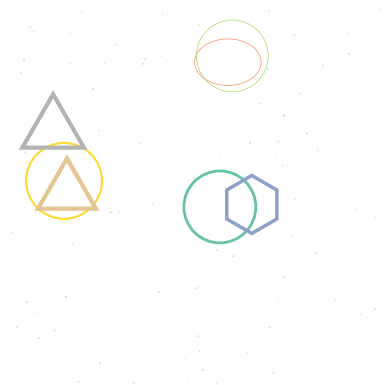[{"shape": "circle", "thickness": 2, "radius": 0.47, "center": [0.571, 0.463]}, {"shape": "oval", "thickness": 0.5, "radius": 0.43, "center": [0.592, 0.838]}, {"shape": "hexagon", "thickness": 2.5, "radius": 0.38, "center": [0.654, 0.469]}, {"shape": "circle", "thickness": 0.5, "radius": 0.47, "center": [0.603, 0.855]}, {"shape": "circle", "thickness": 1.5, "radius": 0.49, "center": [0.166, 0.53]}, {"shape": "triangle", "thickness": 3, "radius": 0.43, "center": [0.174, 0.501]}, {"shape": "triangle", "thickness": 3, "radius": 0.46, "center": [0.138, 0.663]}]